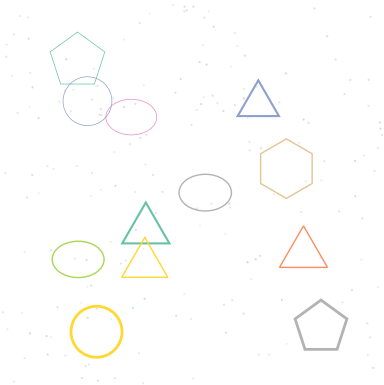[{"shape": "pentagon", "thickness": 0.5, "radius": 0.37, "center": [0.201, 0.842]}, {"shape": "triangle", "thickness": 1.5, "radius": 0.35, "center": [0.379, 0.403]}, {"shape": "triangle", "thickness": 1, "radius": 0.36, "center": [0.788, 0.341]}, {"shape": "circle", "thickness": 0.5, "radius": 0.32, "center": [0.227, 0.737]}, {"shape": "triangle", "thickness": 1.5, "radius": 0.31, "center": [0.671, 0.729]}, {"shape": "oval", "thickness": 0.5, "radius": 0.33, "center": [0.341, 0.696]}, {"shape": "oval", "thickness": 1, "radius": 0.34, "center": [0.203, 0.326]}, {"shape": "circle", "thickness": 2, "radius": 0.33, "center": [0.251, 0.138]}, {"shape": "triangle", "thickness": 1, "radius": 0.35, "center": [0.376, 0.314]}, {"shape": "hexagon", "thickness": 1, "radius": 0.39, "center": [0.744, 0.562]}, {"shape": "pentagon", "thickness": 2, "radius": 0.35, "center": [0.834, 0.15]}, {"shape": "oval", "thickness": 1, "radius": 0.34, "center": [0.533, 0.5]}]